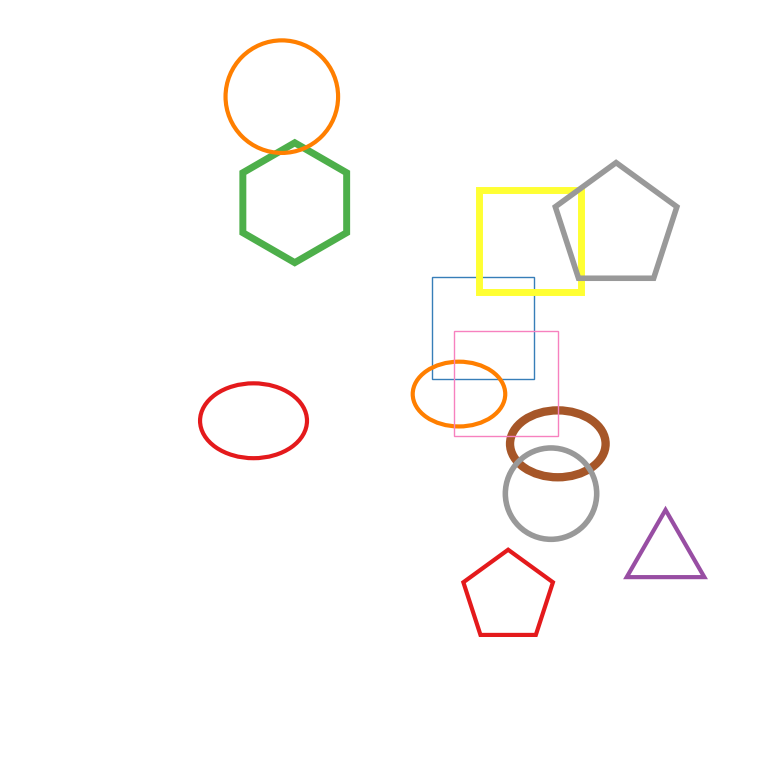[{"shape": "oval", "thickness": 1.5, "radius": 0.35, "center": [0.329, 0.454]}, {"shape": "pentagon", "thickness": 1.5, "radius": 0.31, "center": [0.66, 0.225]}, {"shape": "square", "thickness": 0.5, "radius": 0.33, "center": [0.627, 0.574]}, {"shape": "hexagon", "thickness": 2.5, "radius": 0.39, "center": [0.383, 0.737]}, {"shape": "triangle", "thickness": 1.5, "radius": 0.29, "center": [0.864, 0.28]}, {"shape": "oval", "thickness": 1.5, "radius": 0.3, "center": [0.596, 0.488]}, {"shape": "circle", "thickness": 1.5, "radius": 0.37, "center": [0.366, 0.874]}, {"shape": "square", "thickness": 2.5, "radius": 0.33, "center": [0.688, 0.687]}, {"shape": "oval", "thickness": 3, "radius": 0.31, "center": [0.724, 0.424]}, {"shape": "square", "thickness": 0.5, "radius": 0.34, "center": [0.657, 0.502]}, {"shape": "pentagon", "thickness": 2, "radius": 0.42, "center": [0.8, 0.706]}, {"shape": "circle", "thickness": 2, "radius": 0.3, "center": [0.716, 0.359]}]